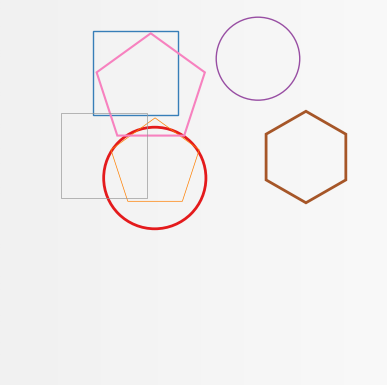[{"shape": "circle", "thickness": 2, "radius": 0.66, "center": [0.399, 0.538]}, {"shape": "square", "thickness": 1, "radius": 0.54, "center": [0.35, 0.81]}, {"shape": "circle", "thickness": 1, "radius": 0.54, "center": [0.666, 0.848]}, {"shape": "pentagon", "thickness": 0.5, "radius": 0.6, "center": [0.4, 0.574]}, {"shape": "hexagon", "thickness": 2, "radius": 0.59, "center": [0.79, 0.592]}, {"shape": "pentagon", "thickness": 1.5, "radius": 0.73, "center": [0.389, 0.767]}, {"shape": "square", "thickness": 0.5, "radius": 0.55, "center": [0.269, 0.595]}]